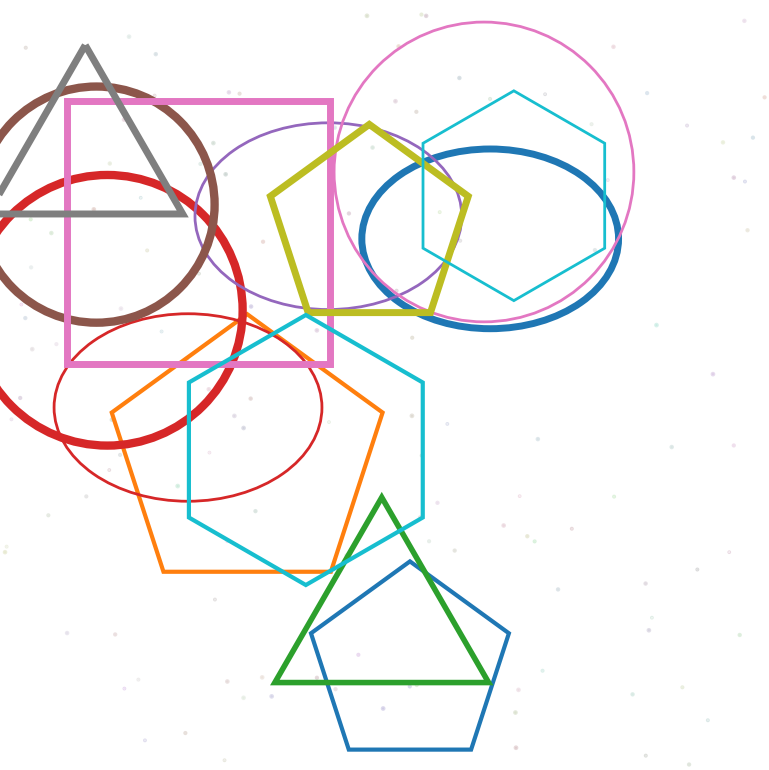[{"shape": "oval", "thickness": 2.5, "radius": 0.83, "center": [0.637, 0.69]}, {"shape": "pentagon", "thickness": 1.5, "radius": 0.68, "center": [0.532, 0.136]}, {"shape": "pentagon", "thickness": 1.5, "radius": 0.92, "center": [0.321, 0.407]}, {"shape": "triangle", "thickness": 2, "radius": 0.8, "center": [0.496, 0.194]}, {"shape": "circle", "thickness": 3, "radius": 0.88, "center": [0.139, 0.597]}, {"shape": "oval", "thickness": 1, "radius": 0.87, "center": [0.244, 0.471]}, {"shape": "oval", "thickness": 1, "radius": 0.87, "center": [0.426, 0.719]}, {"shape": "circle", "thickness": 3, "radius": 0.77, "center": [0.125, 0.734]}, {"shape": "square", "thickness": 2.5, "radius": 0.86, "center": [0.258, 0.698]}, {"shape": "circle", "thickness": 1, "radius": 0.97, "center": [0.629, 0.777]}, {"shape": "triangle", "thickness": 2.5, "radius": 0.73, "center": [0.111, 0.795]}, {"shape": "pentagon", "thickness": 2.5, "radius": 0.68, "center": [0.48, 0.703]}, {"shape": "hexagon", "thickness": 1, "radius": 0.68, "center": [0.667, 0.746]}, {"shape": "hexagon", "thickness": 1.5, "radius": 0.88, "center": [0.397, 0.416]}]